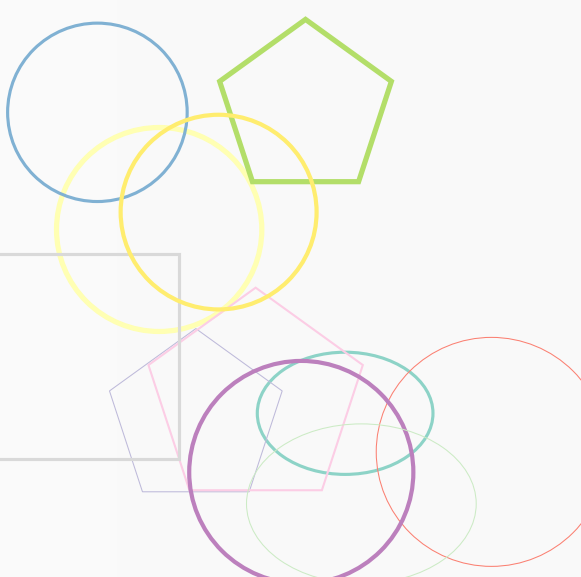[{"shape": "oval", "thickness": 1.5, "radius": 0.76, "center": [0.594, 0.283]}, {"shape": "circle", "thickness": 2.5, "radius": 0.88, "center": [0.274, 0.602]}, {"shape": "pentagon", "thickness": 0.5, "radius": 0.78, "center": [0.337, 0.274]}, {"shape": "circle", "thickness": 0.5, "radius": 0.99, "center": [0.846, 0.217]}, {"shape": "circle", "thickness": 1.5, "radius": 0.77, "center": [0.168, 0.805]}, {"shape": "pentagon", "thickness": 2.5, "radius": 0.78, "center": [0.526, 0.81]}, {"shape": "pentagon", "thickness": 1, "radius": 0.97, "center": [0.44, 0.307]}, {"shape": "square", "thickness": 1.5, "radius": 0.89, "center": [0.13, 0.382]}, {"shape": "circle", "thickness": 2, "radius": 0.96, "center": [0.518, 0.181]}, {"shape": "oval", "thickness": 0.5, "radius": 0.99, "center": [0.622, 0.127]}, {"shape": "circle", "thickness": 2, "radius": 0.84, "center": [0.376, 0.632]}]